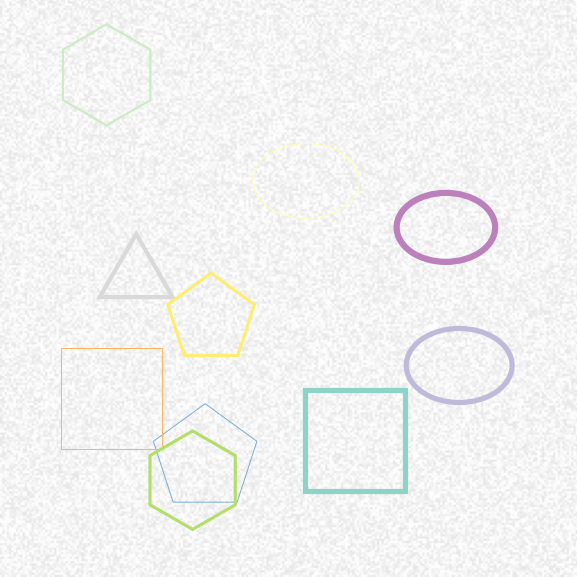[{"shape": "square", "thickness": 2.5, "radius": 0.43, "center": [0.614, 0.236]}, {"shape": "oval", "thickness": 0.5, "radius": 0.46, "center": [0.53, 0.686]}, {"shape": "oval", "thickness": 2.5, "radius": 0.46, "center": [0.795, 0.366]}, {"shape": "pentagon", "thickness": 0.5, "radius": 0.47, "center": [0.355, 0.206]}, {"shape": "square", "thickness": 0.5, "radius": 0.44, "center": [0.192, 0.31]}, {"shape": "hexagon", "thickness": 1.5, "radius": 0.43, "center": [0.334, 0.168]}, {"shape": "triangle", "thickness": 2, "radius": 0.36, "center": [0.236, 0.521]}, {"shape": "oval", "thickness": 3, "radius": 0.43, "center": [0.772, 0.605]}, {"shape": "hexagon", "thickness": 1, "radius": 0.44, "center": [0.185, 0.87]}, {"shape": "pentagon", "thickness": 1.5, "radius": 0.39, "center": [0.366, 0.447]}]